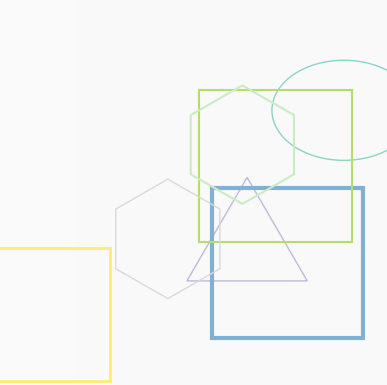[{"shape": "oval", "thickness": 1, "radius": 0.93, "center": [0.887, 0.713]}, {"shape": "triangle", "thickness": 1, "radius": 0.9, "center": [0.638, 0.36]}, {"shape": "square", "thickness": 3, "radius": 0.97, "center": [0.741, 0.316]}, {"shape": "square", "thickness": 1.5, "radius": 0.99, "center": [0.712, 0.569]}, {"shape": "hexagon", "thickness": 1, "radius": 0.78, "center": [0.433, 0.38]}, {"shape": "hexagon", "thickness": 1.5, "radius": 0.77, "center": [0.625, 0.624]}, {"shape": "square", "thickness": 2, "radius": 0.86, "center": [0.112, 0.184]}]